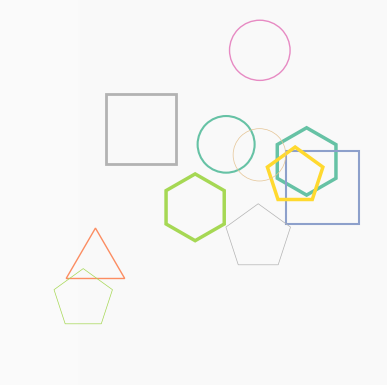[{"shape": "circle", "thickness": 1.5, "radius": 0.37, "center": [0.584, 0.625]}, {"shape": "hexagon", "thickness": 2.5, "radius": 0.44, "center": [0.791, 0.581]}, {"shape": "triangle", "thickness": 1, "radius": 0.44, "center": [0.246, 0.32]}, {"shape": "square", "thickness": 1.5, "radius": 0.47, "center": [0.832, 0.513]}, {"shape": "circle", "thickness": 1, "radius": 0.39, "center": [0.67, 0.869]}, {"shape": "pentagon", "thickness": 0.5, "radius": 0.4, "center": [0.215, 0.223]}, {"shape": "hexagon", "thickness": 2.5, "radius": 0.43, "center": [0.504, 0.462]}, {"shape": "pentagon", "thickness": 2.5, "radius": 0.38, "center": [0.762, 0.543]}, {"shape": "circle", "thickness": 0.5, "radius": 0.34, "center": [0.67, 0.598]}, {"shape": "square", "thickness": 2, "radius": 0.45, "center": [0.365, 0.666]}, {"shape": "pentagon", "thickness": 0.5, "radius": 0.44, "center": [0.666, 0.383]}]